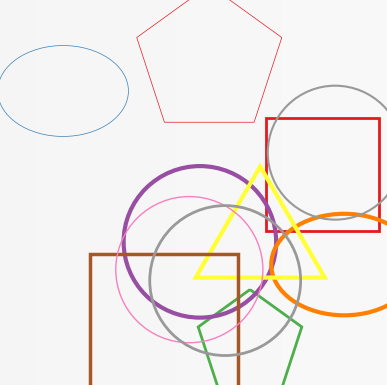[{"shape": "square", "thickness": 2, "radius": 0.73, "center": [0.831, 0.547]}, {"shape": "pentagon", "thickness": 0.5, "radius": 0.98, "center": [0.54, 0.842]}, {"shape": "oval", "thickness": 0.5, "radius": 0.84, "center": [0.163, 0.764]}, {"shape": "pentagon", "thickness": 2, "radius": 0.7, "center": [0.645, 0.107]}, {"shape": "circle", "thickness": 3, "radius": 0.98, "center": [0.516, 0.372]}, {"shape": "oval", "thickness": 3, "radius": 0.94, "center": [0.888, 0.313]}, {"shape": "triangle", "thickness": 3, "radius": 0.96, "center": [0.671, 0.375]}, {"shape": "square", "thickness": 2.5, "radius": 0.95, "center": [0.423, 0.149]}, {"shape": "circle", "thickness": 1, "radius": 0.95, "center": [0.489, 0.3]}, {"shape": "circle", "thickness": 1.5, "radius": 0.87, "center": [0.865, 0.603]}, {"shape": "circle", "thickness": 2, "radius": 0.97, "center": [0.581, 0.271]}]